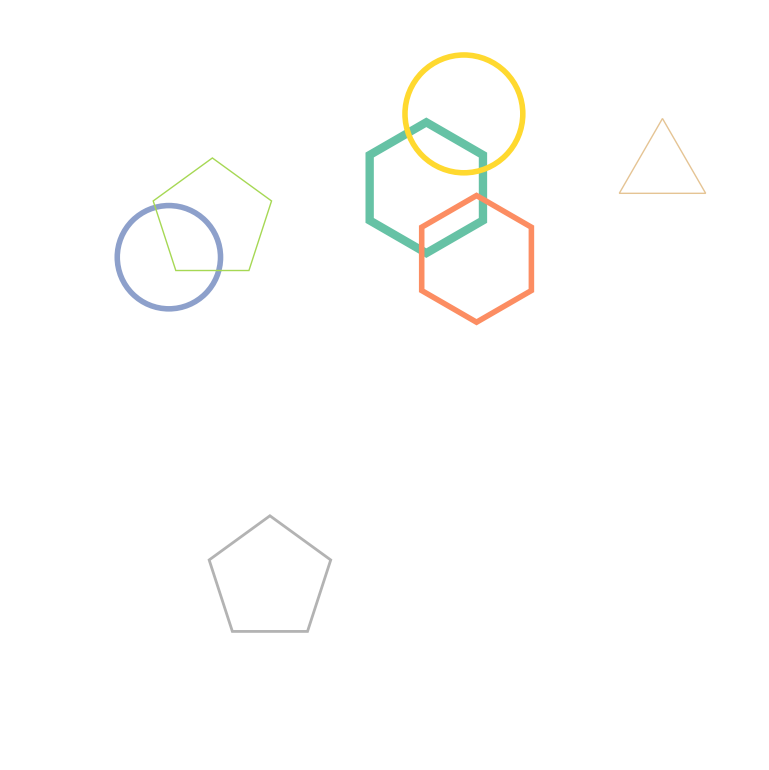[{"shape": "hexagon", "thickness": 3, "radius": 0.42, "center": [0.554, 0.756]}, {"shape": "hexagon", "thickness": 2, "radius": 0.41, "center": [0.619, 0.664]}, {"shape": "circle", "thickness": 2, "radius": 0.34, "center": [0.219, 0.666]}, {"shape": "pentagon", "thickness": 0.5, "radius": 0.4, "center": [0.276, 0.714]}, {"shape": "circle", "thickness": 2, "radius": 0.38, "center": [0.602, 0.852]}, {"shape": "triangle", "thickness": 0.5, "radius": 0.32, "center": [0.86, 0.781]}, {"shape": "pentagon", "thickness": 1, "radius": 0.42, "center": [0.351, 0.247]}]